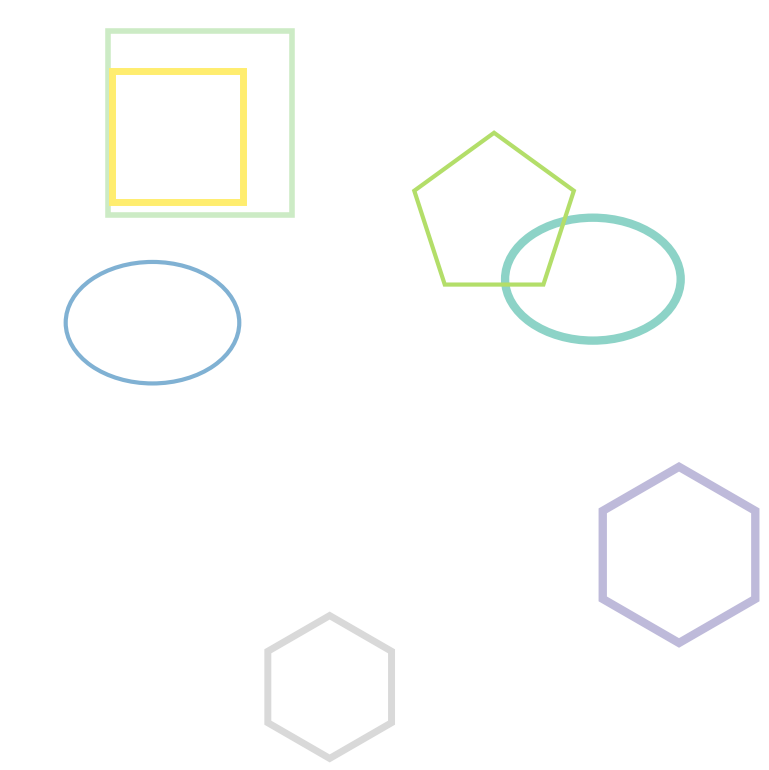[{"shape": "oval", "thickness": 3, "radius": 0.57, "center": [0.77, 0.637]}, {"shape": "hexagon", "thickness": 3, "radius": 0.57, "center": [0.882, 0.279]}, {"shape": "oval", "thickness": 1.5, "radius": 0.56, "center": [0.198, 0.581]}, {"shape": "pentagon", "thickness": 1.5, "radius": 0.54, "center": [0.642, 0.719]}, {"shape": "hexagon", "thickness": 2.5, "radius": 0.46, "center": [0.428, 0.108]}, {"shape": "square", "thickness": 2, "radius": 0.6, "center": [0.259, 0.84]}, {"shape": "square", "thickness": 2.5, "radius": 0.43, "center": [0.23, 0.823]}]